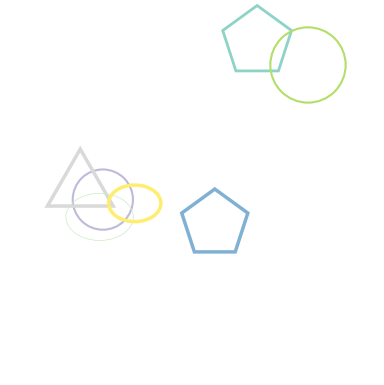[{"shape": "pentagon", "thickness": 2, "radius": 0.47, "center": [0.668, 0.892]}, {"shape": "circle", "thickness": 1.5, "radius": 0.39, "center": [0.267, 0.482]}, {"shape": "pentagon", "thickness": 2.5, "radius": 0.45, "center": [0.558, 0.419]}, {"shape": "circle", "thickness": 1.5, "radius": 0.49, "center": [0.8, 0.831]}, {"shape": "triangle", "thickness": 2.5, "radius": 0.49, "center": [0.208, 0.514]}, {"shape": "oval", "thickness": 0.5, "radius": 0.44, "center": [0.259, 0.437]}, {"shape": "oval", "thickness": 2.5, "radius": 0.34, "center": [0.35, 0.472]}]